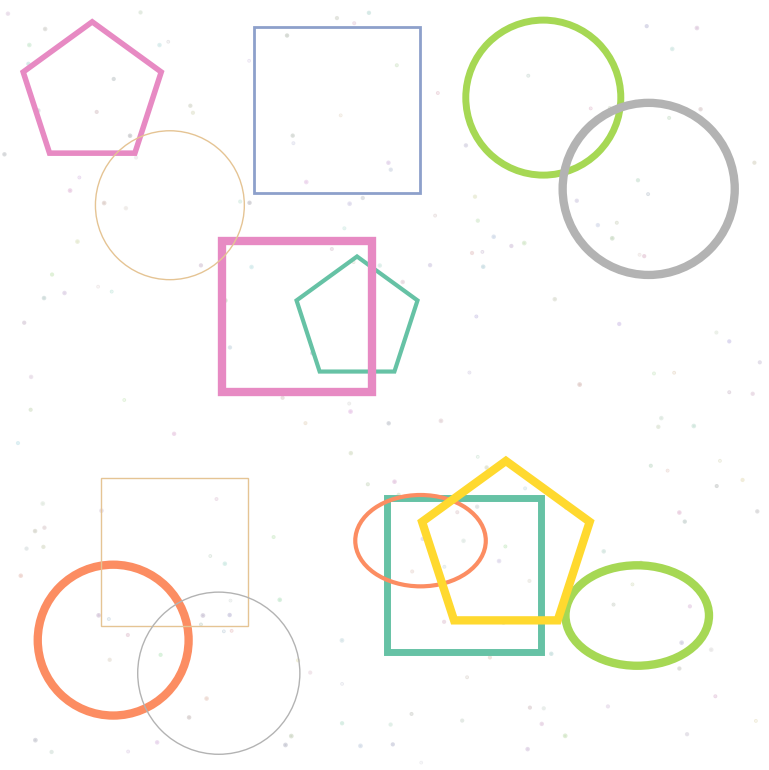[{"shape": "pentagon", "thickness": 1.5, "radius": 0.41, "center": [0.464, 0.584]}, {"shape": "square", "thickness": 2.5, "radius": 0.5, "center": [0.602, 0.254]}, {"shape": "oval", "thickness": 1.5, "radius": 0.42, "center": [0.546, 0.298]}, {"shape": "circle", "thickness": 3, "radius": 0.49, "center": [0.147, 0.169]}, {"shape": "square", "thickness": 1, "radius": 0.54, "center": [0.438, 0.857]}, {"shape": "pentagon", "thickness": 2, "radius": 0.47, "center": [0.12, 0.877]}, {"shape": "square", "thickness": 3, "radius": 0.49, "center": [0.386, 0.589]}, {"shape": "circle", "thickness": 2.5, "radius": 0.5, "center": [0.706, 0.873]}, {"shape": "oval", "thickness": 3, "radius": 0.47, "center": [0.828, 0.201]}, {"shape": "pentagon", "thickness": 3, "radius": 0.57, "center": [0.657, 0.287]}, {"shape": "square", "thickness": 0.5, "radius": 0.48, "center": [0.227, 0.283]}, {"shape": "circle", "thickness": 0.5, "radius": 0.48, "center": [0.221, 0.733]}, {"shape": "circle", "thickness": 0.5, "radius": 0.53, "center": [0.284, 0.126]}, {"shape": "circle", "thickness": 3, "radius": 0.56, "center": [0.842, 0.755]}]